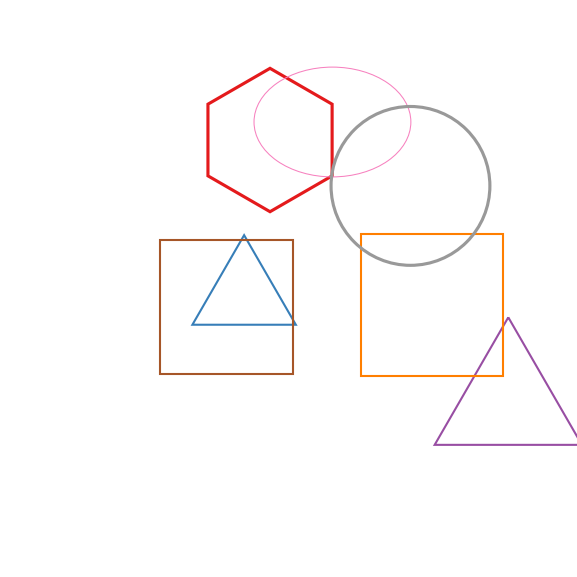[{"shape": "hexagon", "thickness": 1.5, "radius": 0.62, "center": [0.468, 0.757]}, {"shape": "triangle", "thickness": 1, "radius": 0.52, "center": [0.423, 0.489]}, {"shape": "triangle", "thickness": 1, "radius": 0.74, "center": [0.88, 0.302]}, {"shape": "square", "thickness": 1, "radius": 0.61, "center": [0.748, 0.471]}, {"shape": "square", "thickness": 1, "radius": 0.58, "center": [0.392, 0.467]}, {"shape": "oval", "thickness": 0.5, "radius": 0.68, "center": [0.576, 0.788]}, {"shape": "circle", "thickness": 1.5, "radius": 0.69, "center": [0.711, 0.677]}]